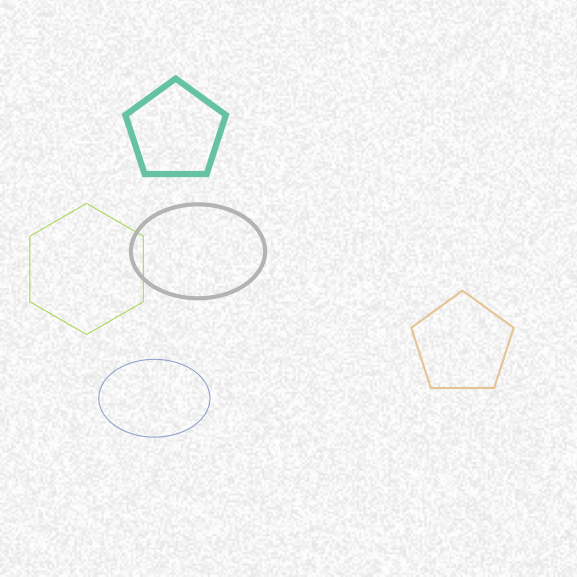[{"shape": "pentagon", "thickness": 3, "radius": 0.46, "center": [0.304, 0.772]}, {"shape": "oval", "thickness": 0.5, "radius": 0.48, "center": [0.267, 0.31]}, {"shape": "hexagon", "thickness": 0.5, "radius": 0.57, "center": [0.15, 0.533]}, {"shape": "pentagon", "thickness": 1, "radius": 0.47, "center": [0.801, 0.403]}, {"shape": "oval", "thickness": 2, "radius": 0.58, "center": [0.343, 0.564]}]